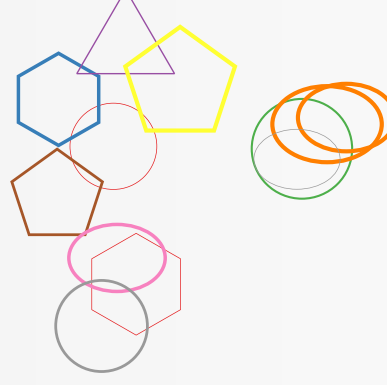[{"shape": "circle", "thickness": 0.5, "radius": 0.56, "center": [0.293, 0.62]}, {"shape": "hexagon", "thickness": 0.5, "radius": 0.66, "center": [0.351, 0.262]}, {"shape": "hexagon", "thickness": 2.5, "radius": 0.6, "center": [0.151, 0.742]}, {"shape": "circle", "thickness": 1.5, "radius": 0.65, "center": [0.779, 0.613]}, {"shape": "triangle", "thickness": 1, "radius": 0.73, "center": [0.324, 0.881]}, {"shape": "oval", "thickness": 3, "radius": 0.63, "center": [0.894, 0.695]}, {"shape": "oval", "thickness": 3, "radius": 0.71, "center": [0.844, 0.677]}, {"shape": "pentagon", "thickness": 3, "radius": 0.74, "center": [0.465, 0.781]}, {"shape": "pentagon", "thickness": 2, "radius": 0.61, "center": [0.147, 0.49]}, {"shape": "oval", "thickness": 2.5, "radius": 0.62, "center": [0.302, 0.33]}, {"shape": "circle", "thickness": 2, "radius": 0.59, "center": [0.262, 0.153]}, {"shape": "oval", "thickness": 0.5, "radius": 0.56, "center": [0.766, 0.586]}]